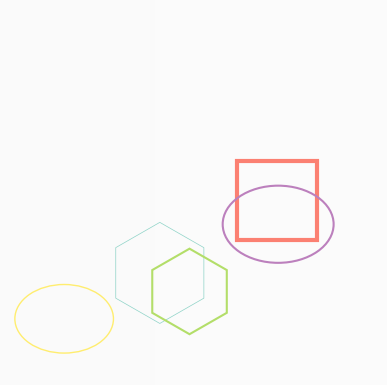[{"shape": "hexagon", "thickness": 0.5, "radius": 0.66, "center": [0.412, 0.291]}, {"shape": "square", "thickness": 3, "radius": 0.51, "center": [0.714, 0.478]}, {"shape": "hexagon", "thickness": 1.5, "radius": 0.56, "center": [0.489, 0.243]}, {"shape": "oval", "thickness": 1.5, "radius": 0.72, "center": [0.718, 0.418]}, {"shape": "oval", "thickness": 1, "radius": 0.64, "center": [0.166, 0.172]}]